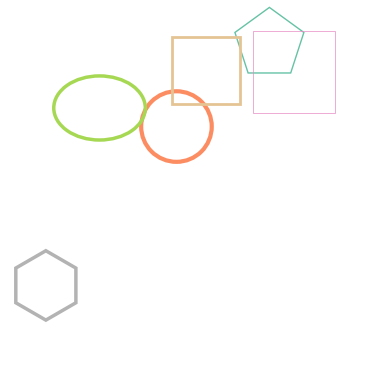[{"shape": "pentagon", "thickness": 1, "radius": 0.47, "center": [0.7, 0.887]}, {"shape": "circle", "thickness": 3, "radius": 0.46, "center": [0.458, 0.671]}, {"shape": "square", "thickness": 0.5, "radius": 0.54, "center": [0.764, 0.813]}, {"shape": "oval", "thickness": 2.5, "radius": 0.59, "center": [0.259, 0.72]}, {"shape": "square", "thickness": 2, "radius": 0.44, "center": [0.535, 0.817]}, {"shape": "hexagon", "thickness": 2.5, "radius": 0.45, "center": [0.119, 0.259]}]